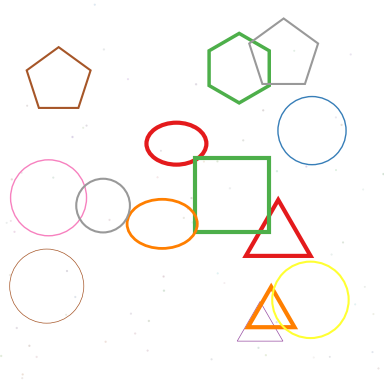[{"shape": "oval", "thickness": 3, "radius": 0.39, "center": [0.458, 0.627]}, {"shape": "triangle", "thickness": 3, "radius": 0.49, "center": [0.723, 0.384]}, {"shape": "circle", "thickness": 1, "radius": 0.44, "center": [0.81, 0.661]}, {"shape": "hexagon", "thickness": 2.5, "radius": 0.45, "center": [0.621, 0.823]}, {"shape": "square", "thickness": 3, "radius": 0.48, "center": [0.602, 0.493]}, {"shape": "triangle", "thickness": 0.5, "radius": 0.34, "center": [0.676, 0.148]}, {"shape": "triangle", "thickness": 3, "radius": 0.35, "center": [0.704, 0.185]}, {"shape": "oval", "thickness": 2, "radius": 0.46, "center": [0.421, 0.419]}, {"shape": "circle", "thickness": 1.5, "radius": 0.5, "center": [0.806, 0.221]}, {"shape": "pentagon", "thickness": 1.5, "radius": 0.44, "center": [0.152, 0.79]}, {"shape": "circle", "thickness": 0.5, "radius": 0.48, "center": [0.121, 0.257]}, {"shape": "circle", "thickness": 1, "radius": 0.49, "center": [0.126, 0.486]}, {"shape": "circle", "thickness": 1.5, "radius": 0.35, "center": [0.268, 0.466]}, {"shape": "pentagon", "thickness": 1.5, "radius": 0.47, "center": [0.737, 0.858]}]